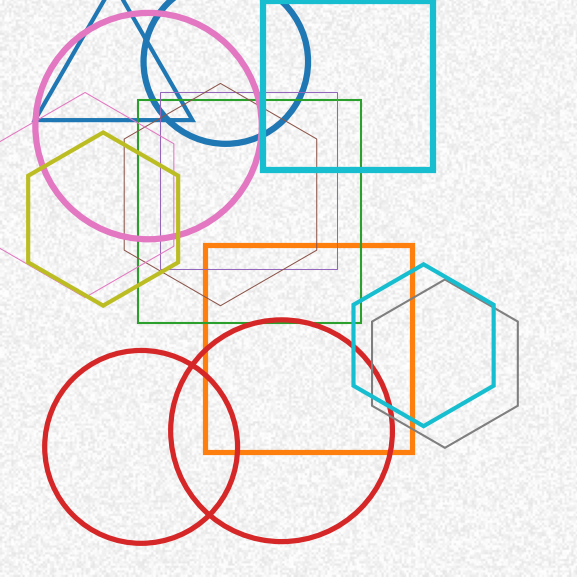[{"shape": "circle", "thickness": 3, "radius": 0.71, "center": [0.391, 0.893]}, {"shape": "triangle", "thickness": 2, "radius": 0.79, "center": [0.197, 0.87]}, {"shape": "square", "thickness": 2.5, "radius": 0.9, "center": [0.535, 0.396]}, {"shape": "square", "thickness": 1, "radius": 0.97, "center": [0.433, 0.633]}, {"shape": "circle", "thickness": 2.5, "radius": 0.84, "center": [0.244, 0.225]}, {"shape": "circle", "thickness": 2.5, "radius": 0.96, "center": [0.488, 0.253]}, {"shape": "square", "thickness": 0.5, "radius": 0.77, "center": [0.43, 0.687]}, {"shape": "hexagon", "thickness": 0.5, "radius": 0.96, "center": [0.382, 0.662]}, {"shape": "circle", "thickness": 3, "radius": 0.98, "center": [0.257, 0.781]}, {"shape": "hexagon", "thickness": 0.5, "radius": 0.89, "center": [0.147, 0.661]}, {"shape": "hexagon", "thickness": 1, "radius": 0.73, "center": [0.77, 0.369]}, {"shape": "hexagon", "thickness": 2, "radius": 0.75, "center": [0.179, 0.62]}, {"shape": "hexagon", "thickness": 2, "radius": 0.7, "center": [0.733, 0.401]}, {"shape": "square", "thickness": 3, "radius": 0.73, "center": [0.602, 0.851]}]